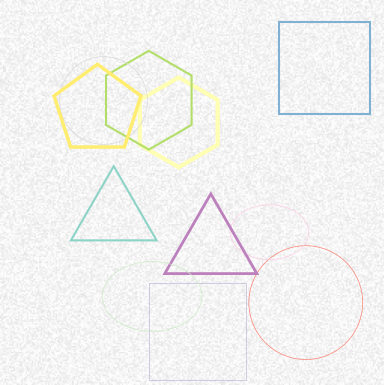[{"shape": "triangle", "thickness": 1.5, "radius": 0.64, "center": [0.295, 0.44]}, {"shape": "hexagon", "thickness": 3, "radius": 0.58, "center": [0.464, 0.682]}, {"shape": "square", "thickness": 0.5, "radius": 0.63, "center": [0.513, 0.14]}, {"shape": "circle", "thickness": 0.5, "radius": 0.74, "center": [0.794, 0.214]}, {"shape": "square", "thickness": 1.5, "radius": 0.6, "center": [0.843, 0.823]}, {"shape": "hexagon", "thickness": 1.5, "radius": 0.64, "center": [0.386, 0.74]}, {"shape": "oval", "thickness": 0.5, "radius": 0.51, "center": [0.7, 0.397]}, {"shape": "circle", "thickness": 0.5, "radius": 0.57, "center": [0.269, 0.739]}, {"shape": "triangle", "thickness": 2, "radius": 0.69, "center": [0.548, 0.358]}, {"shape": "oval", "thickness": 0.5, "radius": 0.65, "center": [0.395, 0.23]}, {"shape": "pentagon", "thickness": 2.5, "radius": 0.59, "center": [0.253, 0.714]}]